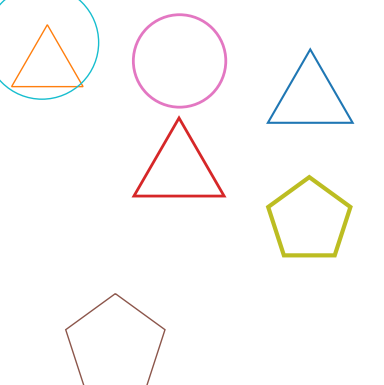[{"shape": "triangle", "thickness": 1.5, "radius": 0.64, "center": [0.806, 0.745]}, {"shape": "triangle", "thickness": 1, "radius": 0.54, "center": [0.123, 0.829]}, {"shape": "triangle", "thickness": 2, "radius": 0.68, "center": [0.465, 0.558]}, {"shape": "pentagon", "thickness": 1, "radius": 0.68, "center": [0.3, 0.102]}, {"shape": "circle", "thickness": 2, "radius": 0.6, "center": [0.466, 0.842]}, {"shape": "pentagon", "thickness": 3, "radius": 0.56, "center": [0.803, 0.428]}, {"shape": "circle", "thickness": 1, "radius": 0.74, "center": [0.109, 0.889]}]